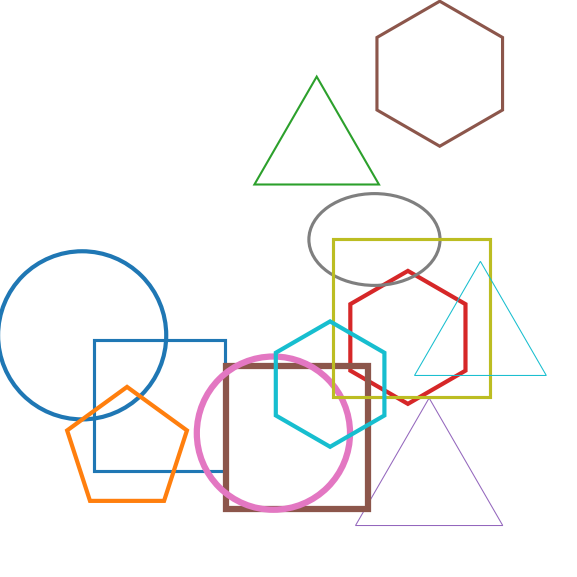[{"shape": "circle", "thickness": 2, "radius": 0.73, "center": [0.142, 0.418]}, {"shape": "square", "thickness": 1.5, "radius": 0.57, "center": [0.276, 0.297]}, {"shape": "pentagon", "thickness": 2, "radius": 0.55, "center": [0.22, 0.22]}, {"shape": "triangle", "thickness": 1, "radius": 0.62, "center": [0.548, 0.742]}, {"shape": "hexagon", "thickness": 2, "radius": 0.58, "center": [0.706, 0.415]}, {"shape": "triangle", "thickness": 0.5, "radius": 0.74, "center": [0.743, 0.163]}, {"shape": "square", "thickness": 3, "radius": 0.62, "center": [0.514, 0.241]}, {"shape": "hexagon", "thickness": 1.5, "radius": 0.63, "center": [0.761, 0.871]}, {"shape": "circle", "thickness": 3, "radius": 0.66, "center": [0.473, 0.249]}, {"shape": "oval", "thickness": 1.5, "radius": 0.57, "center": [0.648, 0.584]}, {"shape": "square", "thickness": 1.5, "radius": 0.68, "center": [0.713, 0.449]}, {"shape": "triangle", "thickness": 0.5, "radius": 0.66, "center": [0.832, 0.415]}, {"shape": "hexagon", "thickness": 2, "radius": 0.54, "center": [0.572, 0.334]}]